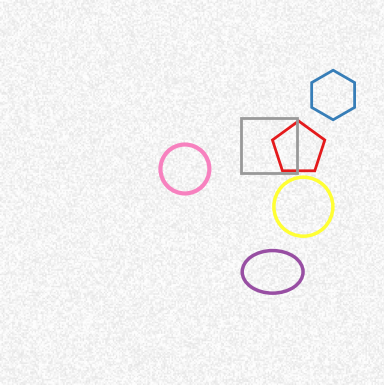[{"shape": "pentagon", "thickness": 2, "radius": 0.36, "center": [0.776, 0.614]}, {"shape": "hexagon", "thickness": 2, "radius": 0.32, "center": [0.865, 0.753]}, {"shape": "oval", "thickness": 2.5, "radius": 0.4, "center": [0.708, 0.294]}, {"shape": "circle", "thickness": 2.5, "radius": 0.38, "center": [0.788, 0.463]}, {"shape": "circle", "thickness": 3, "radius": 0.32, "center": [0.48, 0.561]}, {"shape": "square", "thickness": 2, "radius": 0.36, "center": [0.698, 0.622]}]